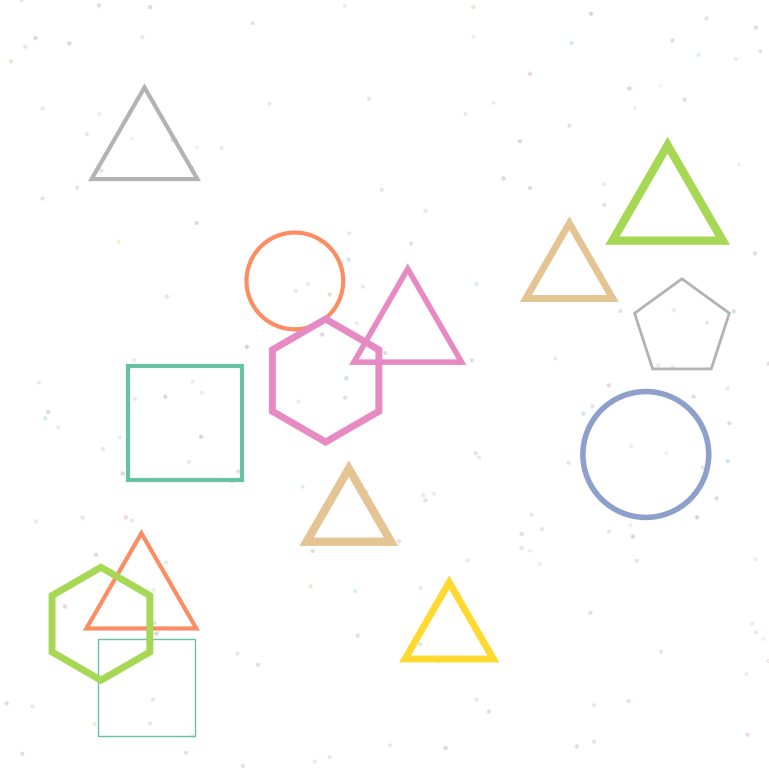[{"shape": "square", "thickness": 1.5, "radius": 0.37, "center": [0.241, 0.45]}, {"shape": "square", "thickness": 0.5, "radius": 0.31, "center": [0.19, 0.107]}, {"shape": "circle", "thickness": 1.5, "radius": 0.31, "center": [0.383, 0.635]}, {"shape": "triangle", "thickness": 1.5, "radius": 0.41, "center": [0.184, 0.225]}, {"shape": "circle", "thickness": 2, "radius": 0.41, "center": [0.839, 0.41]}, {"shape": "hexagon", "thickness": 2.5, "radius": 0.4, "center": [0.423, 0.506]}, {"shape": "triangle", "thickness": 2, "radius": 0.4, "center": [0.53, 0.57]}, {"shape": "hexagon", "thickness": 2.5, "radius": 0.37, "center": [0.131, 0.19]}, {"shape": "triangle", "thickness": 3, "radius": 0.41, "center": [0.867, 0.729]}, {"shape": "triangle", "thickness": 2.5, "radius": 0.33, "center": [0.583, 0.177]}, {"shape": "triangle", "thickness": 2.5, "radius": 0.33, "center": [0.739, 0.645]}, {"shape": "triangle", "thickness": 3, "radius": 0.32, "center": [0.453, 0.328]}, {"shape": "pentagon", "thickness": 1, "radius": 0.32, "center": [0.886, 0.573]}, {"shape": "triangle", "thickness": 1.5, "radius": 0.4, "center": [0.188, 0.807]}]